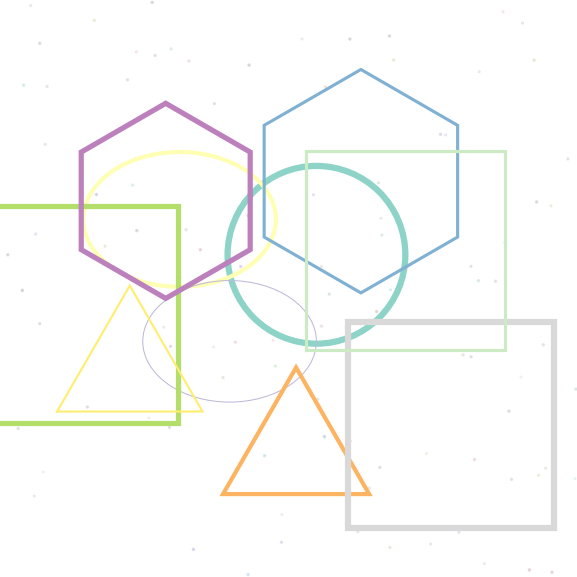[{"shape": "circle", "thickness": 3, "radius": 0.77, "center": [0.548, 0.558]}, {"shape": "oval", "thickness": 2, "radius": 0.83, "center": [0.311, 0.619]}, {"shape": "oval", "thickness": 0.5, "radius": 0.75, "center": [0.398, 0.408]}, {"shape": "hexagon", "thickness": 1.5, "radius": 0.97, "center": [0.625, 0.685]}, {"shape": "triangle", "thickness": 2, "radius": 0.73, "center": [0.513, 0.217]}, {"shape": "square", "thickness": 2.5, "radius": 0.94, "center": [0.12, 0.455]}, {"shape": "square", "thickness": 3, "radius": 0.89, "center": [0.78, 0.263]}, {"shape": "hexagon", "thickness": 2.5, "radius": 0.84, "center": [0.287, 0.651]}, {"shape": "square", "thickness": 1.5, "radius": 0.86, "center": [0.702, 0.565]}, {"shape": "triangle", "thickness": 1, "radius": 0.73, "center": [0.225, 0.359]}]